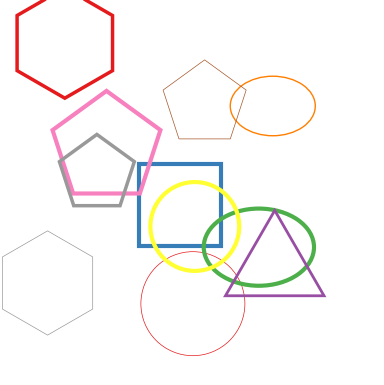[{"shape": "hexagon", "thickness": 2.5, "radius": 0.72, "center": [0.168, 0.888]}, {"shape": "circle", "thickness": 0.5, "radius": 0.68, "center": [0.501, 0.211]}, {"shape": "square", "thickness": 3, "radius": 0.53, "center": [0.467, 0.467]}, {"shape": "oval", "thickness": 3, "radius": 0.72, "center": [0.672, 0.358]}, {"shape": "triangle", "thickness": 2, "radius": 0.74, "center": [0.714, 0.306]}, {"shape": "oval", "thickness": 1, "radius": 0.55, "center": [0.709, 0.725]}, {"shape": "circle", "thickness": 3, "radius": 0.58, "center": [0.506, 0.412]}, {"shape": "pentagon", "thickness": 0.5, "radius": 0.57, "center": [0.531, 0.731]}, {"shape": "pentagon", "thickness": 3, "radius": 0.74, "center": [0.277, 0.617]}, {"shape": "hexagon", "thickness": 0.5, "radius": 0.68, "center": [0.124, 0.265]}, {"shape": "pentagon", "thickness": 2.5, "radius": 0.51, "center": [0.252, 0.549]}]